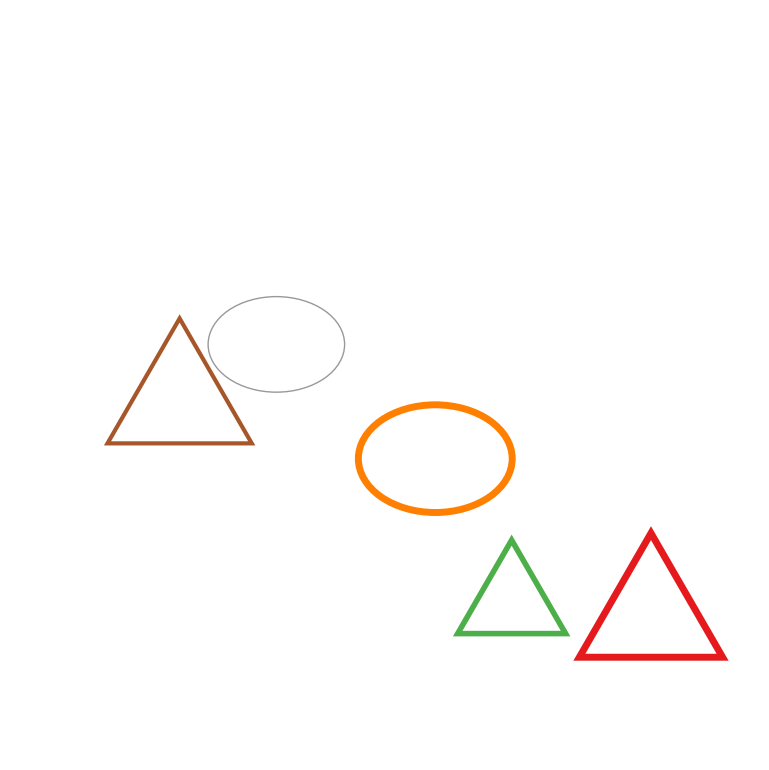[{"shape": "triangle", "thickness": 2.5, "radius": 0.54, "center": [0.845, 0.2]}, {"shape": "triangle", "thickness": 2, "radius": 0.4, "center": [0.664, 0.218]}, {"shape": "oval", "thickness": 2.5, "radius": 0.5, "center": [0.565, 0.404]}, {"shape": "triangle", "thickness": 1.5, "radius": 0.54, "center": [0.233, 0.478]}, {"shape": "oval", "thickness": 0.5, "radius": 0.44, "center": [0.359, 0.553]}]